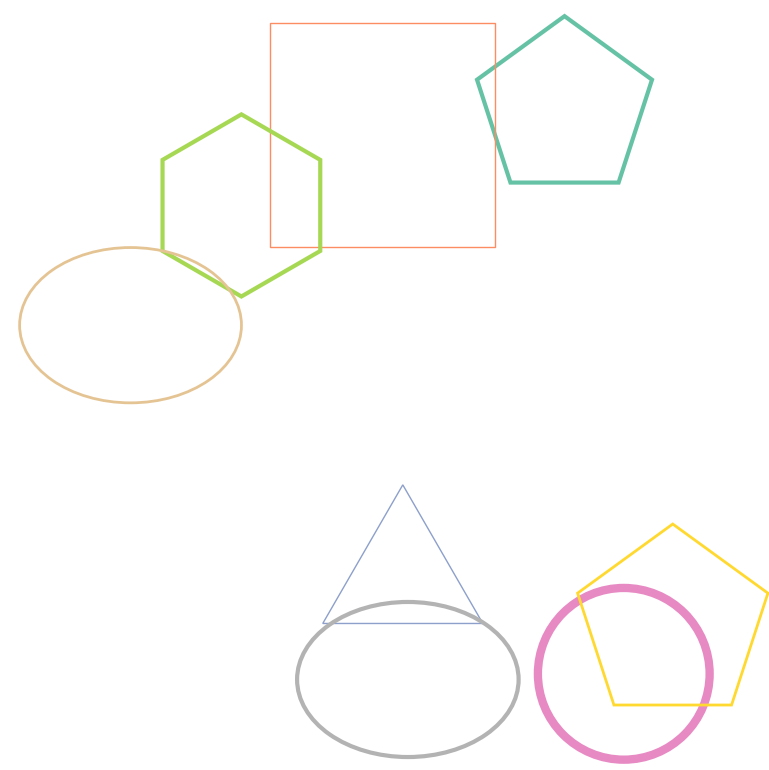[{"shape": "pentagon", "thickness": 1.5, "radius": 0.6, "center": [0.733, 0.86]}, {"shape": "square", "thickness": 0.5, "radius": 0.73, "center": [0.497, 0.825]}, {"shape": "triangle", "thickness": 0.5, "radius": 0.6, "center": [0.523, 0.25]}, {"shape": "circle", "thickness": 3, "radius": 0.56, "center": [0.81, 0.125]}, {"shape": "hexagon", "thickness": 1.5, "radius": 0.59, "center": [0.314, 0.733]}, {"shape": "pentagon", "thickness": 1, "radius": 0.65, "center": [0.874, 0.19]}, {"shape": "oval", "thickness": 1, "radius": 0.72, "center": [0.17, 0.578]}, {"shape": "oval", "thickness": 1.5, "radius": 0.72, "center": [0.53, 0.118]}]